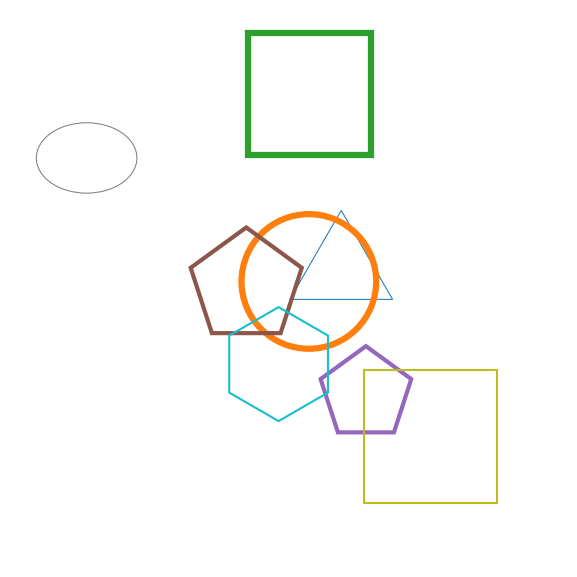[{"shape": "triangle", "thickness": 0.5, "radius": 0.51, "center": [0.591, 0.532]}, {"shape": "circle", "thickness": 3, "radius": 0.58, "center": [0.535, 0.512]}, {"shape": "square", "thickness": 3, "radius": 0.53, "center": [0.536, 0.836]}, {"shape": "pentagon", "thickness": 2, "radius": 0.41, "center": [0.634, 0.317]}, {"shape": "pentagon", "thickness": 2, "radius": 0.51, "center": [0.426, 0.504]}, {"shape": "oval", "thickness": 0.5, "radius": 0.44, "center": [0.15, 0.726]}, {"shape": "square", "thickness": 1, "radius": 0.58, "center": [0.745, 0.244]}, {"shape": "hexagon", "thickness": 1, "radius": 0.49, "center": [0.482, 0.369]}]